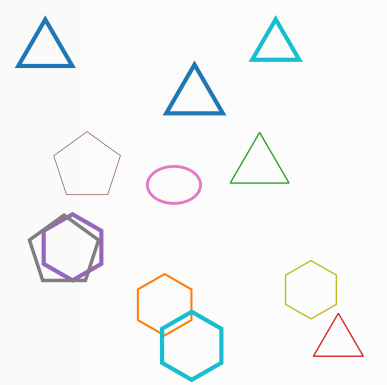[{"shape": "triangle", "thickness": 3, "radius": 0.42, "center": [0.502, 0.748]}, {"shape": "triangle", "thickness": 3, "radius": 0.4, "center": [0.117, 0.869]}, {"shape": "hexagon", "thickness": 1.5, "radius": 0.4, "center": [0.425, 0.208]}, {"shape": "triangle", "thickness": 1, "radius": 0.44, "center": [0.67, 0.568]}, {"shape": "triangle", "thickness": 1, "radius": 0.37, "center": [0.873, 0.112]}, {"shape": "hexagon", "thickness": 3, "radius": 0.43, "center": [0.187, 0.358]}, {"shape": "pentagon", "thickness": 0.5, "radius": 0.45, "center": [0.225, 0.568]}, {"shape": "oval", "thickness": 2, "radius": 0.34, "center": [0.449, 0.52]}, {"shape": "pentagon", "thickness": 2.5, "radius": 0.47, "center": [0.165, 0.347]}, {"shape": "hexagon", "thickness": 1, "radius": 0.38, "center": [0.802, 0.247]}, {"shape": "hexagon", "thickness": 3, "radius": 0.44, "center": [0.495, 0.102]}, {"shape": "triangle", "thickness": 3, "radius": 0.35, "center": [0.712, 0.88]}]